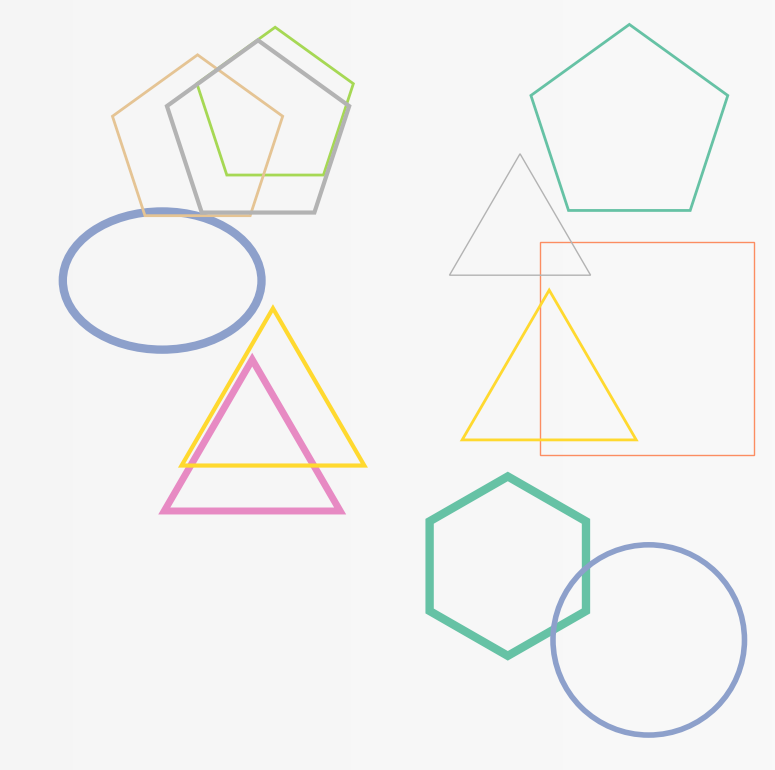[{"shape": "pentagon", "thickness": 1, "radius": 0.67, "center": [0.812, 0.835]}, {"shape": "hexagon", "thickness": 3, "radius": 0.58, "center": [0.655, 0.265]}, {"shape": "square", "thickness": 0.5, "radius": 0.69, "center": [0.835, 0.547]}, {"shape": "oval", "thickness": 3, "radius": 0.64, "center": [0.209, 0.636]}, {"shape": "circle", "thickness": 2, "radius": 0.62, "center": [0.837, 0.169]}, {"shape": "triangle", "thickness": 2.5, "radius": 0.66, "center": [0.325, 0.402]}, {"shape": "pentagon", "thickness": 1, "radius": 0.53, "center": [0.355, 0.859]}, {"shape": "triangle", "thickness": 1, "radius": 0.65, "center": [0.709, 0.494]}, {"shape": "triangle", "thickness": 1.5, "radius": 0.68, "center": [0.352, 0.463]}, {"shape": "pentagon", "thickness": 1, "radius": 0.58, "center": [0.255, 0.813]}, {"shape": "pentagon", "thickness": 1.5, "radius": 0.62, "center": [0.333, 0.824]}, {"shape": "triangle", "thickness": 0.5, "radius": 0.53, "center": [0.671, 0.695]}]